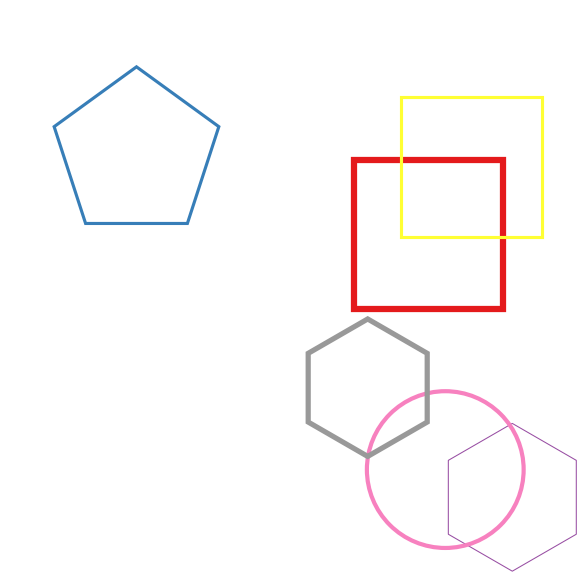[{"shape": "square", "thickness": 3, "radius": 0.64, "center": [0.742, 0.593]}, {"shape": "pentagon", "thickness": 1.5, "radius": 0.75, "center": [0.236, 0.733]}, {"shape": "hexagon", "thickness": 0.5, "radius": 0.64, "center": [0.887, 0.138]}, {"shape": "square", "thickness": 1.5, "radius": 0.61, "center": [0.817, 0.71]}, {"shape": "circle", "thickness": 2, "radius": 0.68, "center": [0.771, 0.186]}, {"shape": "hexagon", "thickness": 2.5, "radius": 0.59, "center": [0.637, 0.328]}]